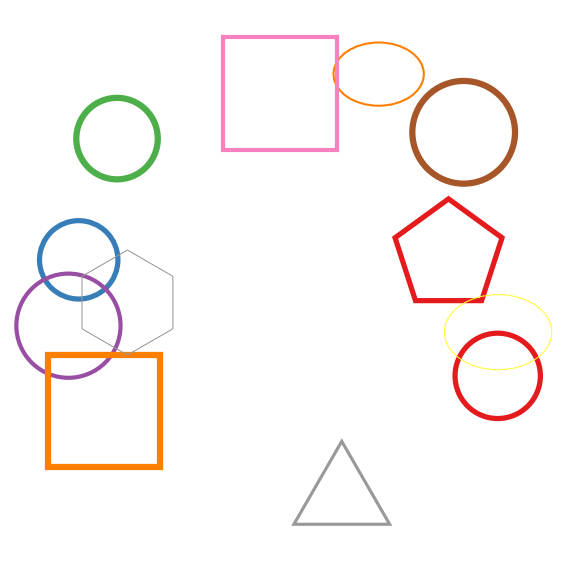[{"shape": "pentagon", "thickness": 2.5, "radius": 0.49, "center": [0.777, 0.557]}, {"shape": "circle", "thickness": 2.5, "radius": 0.37, "center": [0.862, 0.348]}, {"shape": "circle", "thickness": 2.5, "radius": 0.34, "center": [0.136, 0.549]}, {"shape": "circle", "thickness": 3, "radius": 0.35, "center": [0.203, 0.759]}, {"shape": "circle", "thickness": 2, "radius": 0.45, "center": [0.119, 0.435]}, {"shape": "square", "thickness": 3, "radius": 0.48, "center": [0.179, 0.288]}, {"shape": "oval", "thickness": 1, "radius": 0.39, "center": [0.656, 0.871]}, {"shape": "oval", "thickness": 0.5, "radius": 0.46, "center": [0.862, 0.424]}, {"shape": "circle", "thickness": 3, "radius": 0.44, "center": [0.803, 0.77]}, {"shape": "square", "thickness": 2, "radius": 0.49, "center": [0.484, 0.837]}, {"shape": "triangle", "thickness": 1.5, "radius": 0.48, "center": [0.592, 0.139]}, {"shape": "hexagon", "thickness": 0.5, "radius": 0.45, "center": [0.221, 0.475]}]